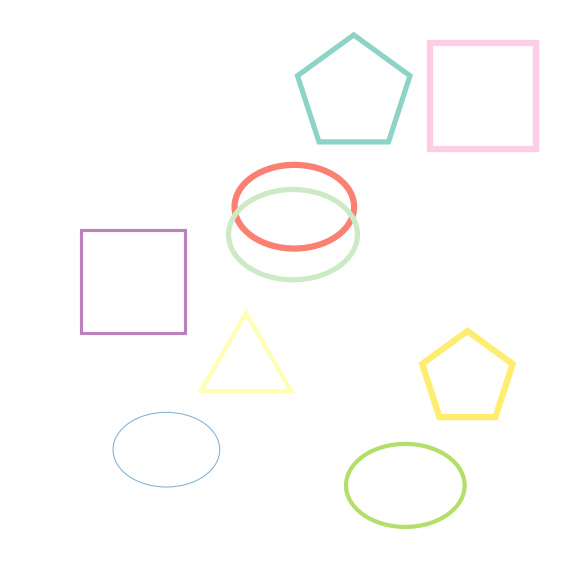[{"shape": "pentagon", "thickness": 2.5, "radius": 0.51, "center": [0.613, 0.836]}, {"shape": "triangle", "thickness": 2, "radius": 0.45, "center": [0.426, 0.367]}, {"shape": "oval", "thickness": 3, "radius": 0.52, "center": [0.51, 0.641]}, {"shape": "oval", "thickness": 0.5, "radius": 0.46, "center": [0.288, 0.22]}, {"shape": "oval", "thickness": 2, "radius": 0.51, "center": [0.702, 0.159]}, {"shape": "square", "thickness": 3, "radius": 0.46, "center": [0.837, 0.833]}, {"shape": "square", "thickness": 1.5, "radius": 0.45, "center": [0.23, 0.512]}, {"shape": "oval", "thickness": 2.5, "radius": 0.56, "center": [0.507, 0.593]}, {"shape": "pentagon", "thickness": 3, "radius": 0.41, "center": [0.809, 0.343]}]